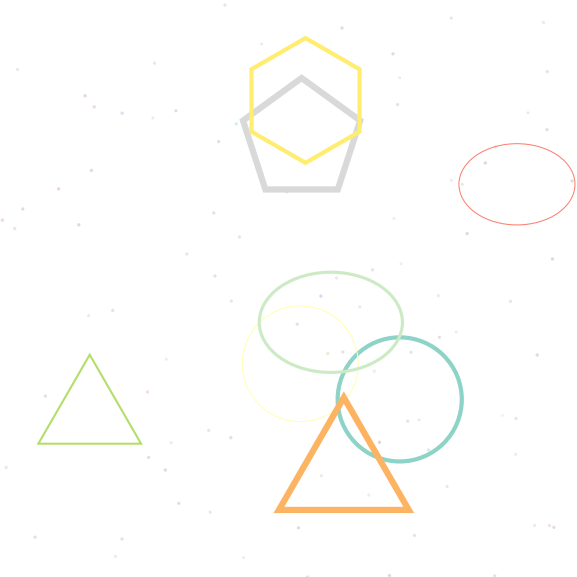[{"shape": "circle", "thickness": 2, "radius": 0.54, "center": [0.692, 0.308]}, {"shape": "circle", "thickness": 0.5, "radius": 0.5, "center": [0.52, 0.369]}, {"shape": "oval", "thickness": 0.5, "radius": 0.5, "center": [0.895, 0.68]}, {"shape": "triangle", "thickness": 3, "radius": 0.65, "center": [0.595, 0.181]}, {"shape": "triangle", "thickness": 1, "radius": 0.51, "center": [0.155, 0.282]}, {"shape": "pentagon", "thickness": 3, "radius": 0.53, "center": [0.522, 0.757]}, {"shape": "oval", "thickness": 1.5, "radius": 0.62, "center": [0.573, 0.441]}, {"shape": "hexagon", "thickness": 2, "radius": 0.54, "center": [0.529, 0.825]}]